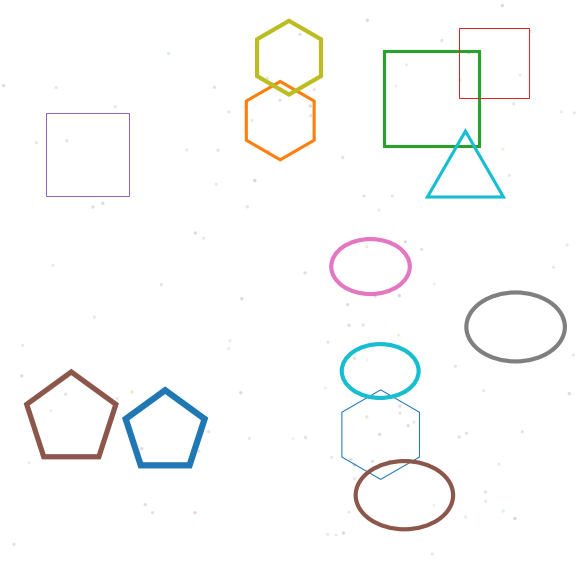[{"shape": "pentagon", "thickness": 3, "radius": 0.36, "center": [0.286, 0.252]}, {"shape": "hexagon", "thickness": 0.5, "radius": 0.39, "center": [0.659, 0.247]}, {"shape": "hexagon", "thickness": 1.5, "radius": 0.34, "center": [0.485, 0.79]}, {"shape": "square", "thickness": 1.5, "radius": 0.41, "center": [0.747, 0.829]}, {"shape": "square", "thickness": 0.5, "radius": 0.3, "center": [0.855, 0.89]}, {"shape": "square", "thickness": 0.5, "radius": 0.36, "center": [0.151, 0.732]}, {"shape": "oval", "thickness": 2, "radius": 0.42, "center": [0.7, 0.142]}, {"shape": "pentagon", "thickness": 2.5, "radius": 0.41, "center": [0.123, 0.274]}, {"shape": "oval", "thickness": 2, "radius": 0.34, "center": [0.642, 0.538]}, {"shape": "oval", "thickness": 2, "radius": 0.43, "center": [0.893, 0.433]}, {"shape": "hexagon", "thickness": 2, "radius": 0.32, "center": [0.5, 0.899]}, {"shape": "triangle", "thickness": 1.5, "radius": 0.38, "center": [0.806, 0.696]}, {"shape": "oval", "thickness": 2, "radius": 0.33, "center": [0.658, 0.357]}]